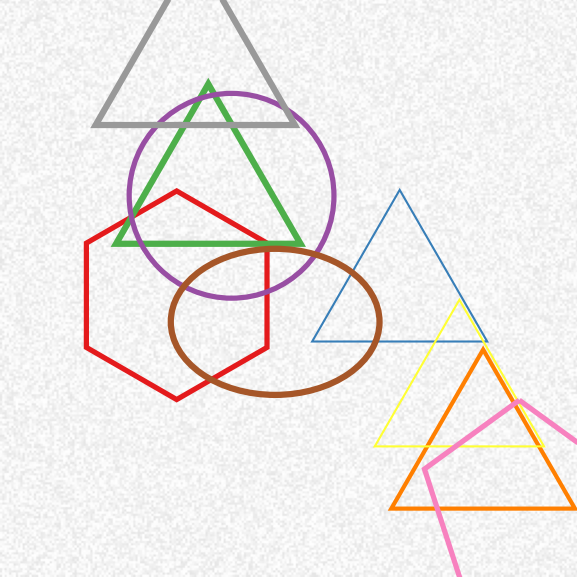[{"shape": "hexagon", "thickness": 2.5, "radius": 0.9, "center": [0.306, 0.488]}, {"shape": "triangle", "thickness": 1, "radius": 0.88, "center": [0.692, 0.495]}, {"shape": "triangle", "thickness": 3, "radius": 0.92, "center": [0.361, 0.669]}, {"shape": "circle", "thickness": 2.5, "radius": 0.89, "center": [0.401, 0.66]}, {"shape": "triangle", "thickness": 2, "radius": 0.92, "center": [0.837, 0.21]}, {"shape": "triangle", "thickness": 1, "radius": 0.85, "center": [0.795, 0.311]}, {"shape": "oval", "thickness": 3, "radius": 0.9, "center": [0.476, 0.442]}, {"shape": "pentagon", "thickness": 2.5, "radius": 0.86, "center": [0.899, 0.134]}, {"shape": "triangle", "thickness": 3, "radius": 1.0, "center": [0.338, 0.882]}]